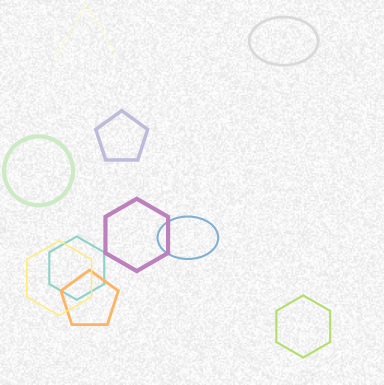[{"shape": "hexagon", "thickness": 1.5, "radius": 0.41, "center": [0.199, 0.303]}, {"shape": "triangle", "thickness": 0.5, "radius": 0.47, "center": [0.225, 0.897]}, {"shape": "pentagon", "thickness": 2.5, "radius": 0.35, "center": [0.316, 0.642]}, {"shape": "oval", "thickness": 1.5, "radius": 0.39, "center": [0.488, 0.382]}, {"shape": "pentagon", "thickness": 2, "radius": 0.39, "center": [0.233, 0.22]}, {"shape": "hexagon", "thickness": 1.5, "radius": 0.4, "center": [0.788, 0.152]}, {"shape": "oval", "thickness": 2, "radius": 0.45, "center": [0.737, 0.893]}, {"shape": "hexagon", "thickness": 3, "radius": 0.47, "center": [0.355, 0.39]}, {"shape": "circle", "thickness": 3, "radius": 0.45, "center": [0.1, 0.556]}, {"shape": "hexagon", "thickness": 1, "radius": 0.49, "center": [0.154, 0.278]}]